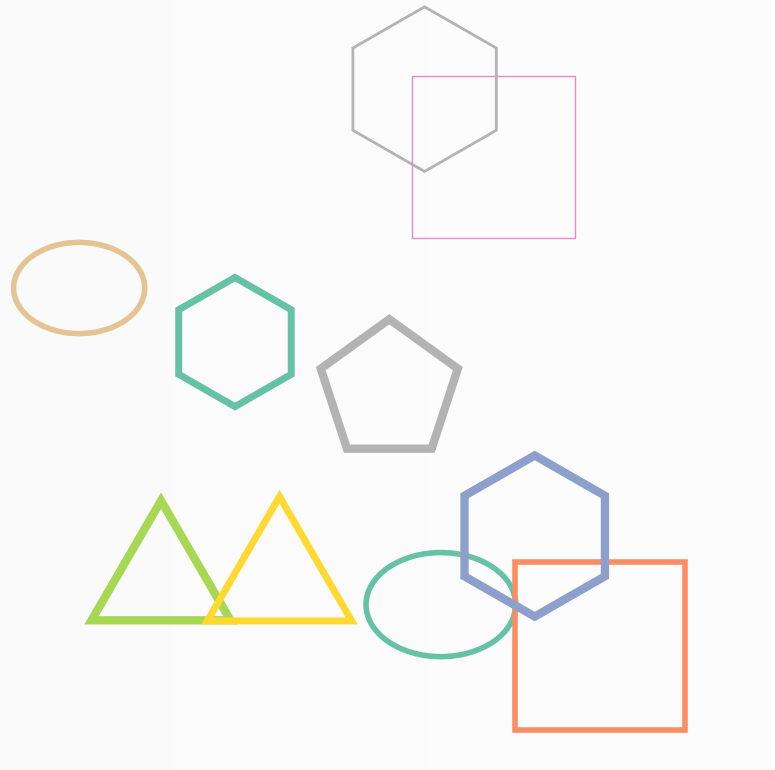[{"shape": "hexagon", "thickness": 2.5, "radius": 0.42, "center": [0.303, 0.556]}, {"shape": "oval", "thickness": 2, "radius": 0.48, "center": [0.569, 0.215]}, {"shape": "square", "thickness": 2, "radius": 0.55, "center": [0.774, 0.161]}, {"shape": "hexagon", "thickness": 3, "radius": 0.52, "center": [0.69, 0.304]}, {"shape": "square", "thickness": 0.5, "radius": 0.52, "center": [0.637, 0.796]}, {"shape": "triangle", "thickness": 3, "radius": 0.52, "center": [0.208, 0.246]}, {"shape": "triangle", "thickness": 2.5, "radius": 0.54, "center": [0.361, 0.247]}, {"shape": "oval", "thickness": 2, "radius": 0.42, "center": [0.102, 0.626]}, {"shape": "pentagon", "thickness": 3, "radius": 0.46, "center": [0.502, 0.492]}, {"shape": "hexagon", "thickness": 1, "radius": 0.53, "center": [0.548, 0.884]}]